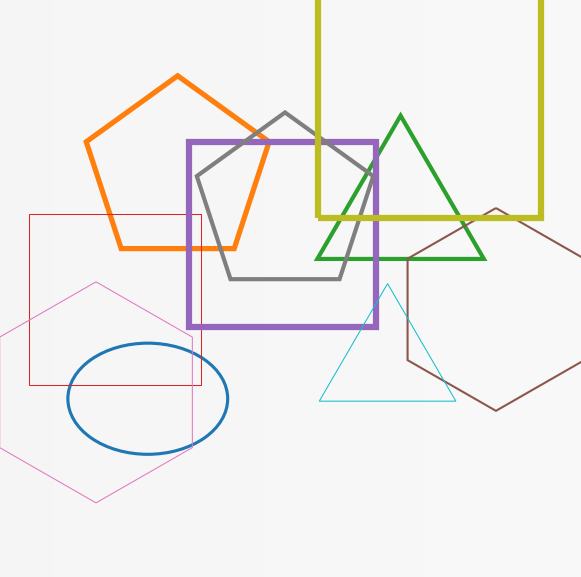[{"shape": "oval", "thickness": 1.5, "radius": 0.69, "center": [0.254, 0.309]}, {"shape": "pentagon", "thickness": 2.5, "radius": 0.83, "center": [0.306, 0.702]}, {"shape": "triangle", "thickness": 2, "radius": 0.83, "center": [0.689, 0.633]}, {"shape": "square", "thickness": 0.5, "radius": 0.74, "center": [0.198, 0.481]}, {"shape": "square", "thickness": 3, "radius": 0.8, "center": [0.486, 0.593]}, {"shape": "hexagon", "thickness": 1, "radius": 0.88, "center": [0.853, 0.463]}, {"shape": "hexagon", "thickness": 0.5, "radius": 0.96, "center": [0.165, 0.32]}, {"shape": "pentagon", "thickness": 2, "radius": 0.8, "center": [0.49, 0.645]}, {"shape": "square", "thickness": 3, "radius": 0.96, "center": [0.739, 0.813]}, {"shape": "triangle", "thickness": 0.5, "radius": 0.68, "center": [0.667, 0.372]}]